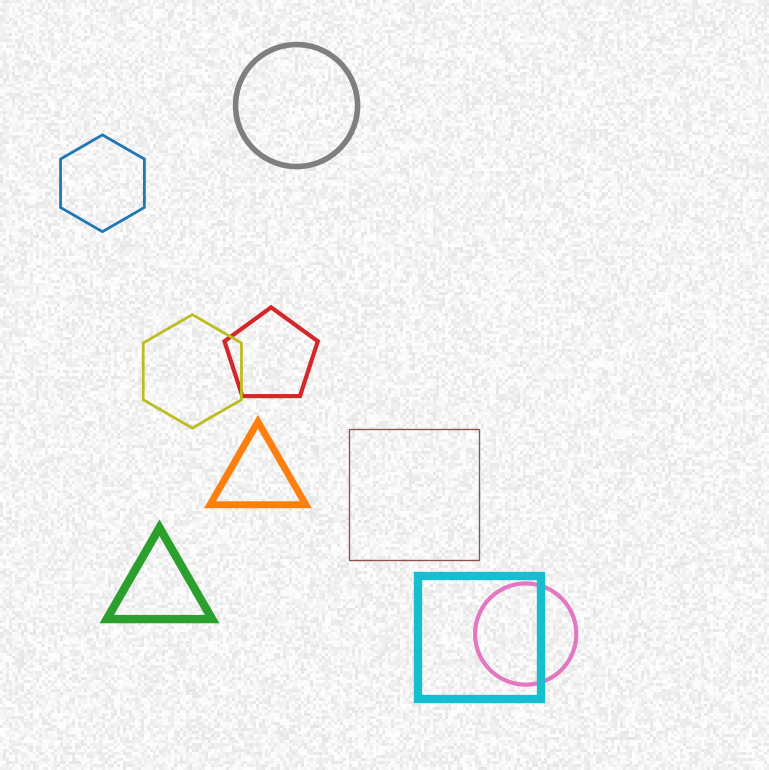[{"shape": "hexagon", "thickness": 1, "radius": 0.31, "center": [0.133, 0.762]}, {"shape": "triangle", "thickness": 2.5, "radius": 0.36, "center": [0.335, 0.38]}, {"shape": "triangle", "thickness": 3, "radius": 0.4, "center": [0.207, 0.236]}, {"shape": "pentagon", "thickness": 1.5, "radius": 0.32, "center": [0.352, 0.537]}, {"shape": "square", "thickness": 0.5, "radius": 0.42, "center": [0.537, 0.358]}, {"shape": "circle", "thickness": 1.5, "radius": 0.33, "center": [0.683, 0.177]}, {"shape": "circle", "thickness": 2, "radius": 0.4, "center": [0.385, 0.863]}, {"shape": "hexagon", "thickness": 1, "radius": 0.37, "center": [0.25, 0.518]}, {"shape": "square", "thickness": 3, "radius": 0.4, "center": [0.623, 0.172]}]